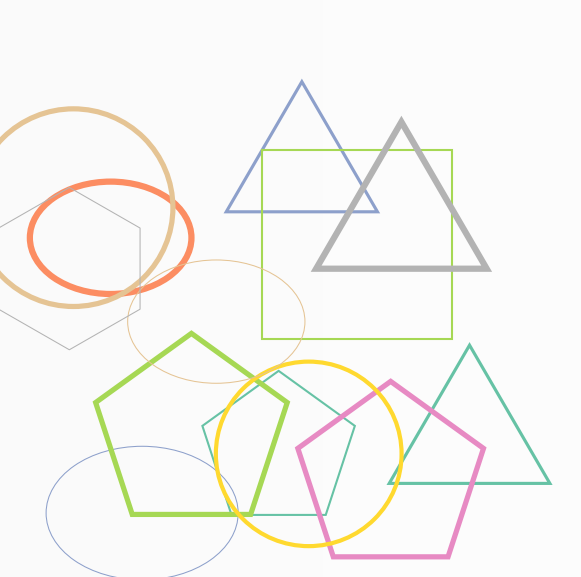[{"shape": "triangle", "thickness": 1.5, "radius": 0.8, "center": [0.808, 0.242]}, {"shape": "pentagon", "thickness": 1, "radius": 0.69, "center": [0.479, 0.219]}, {"shape": "oval", "thickness": 3, "radius": 0.69, "center": [0.19, 0.587]}, {"shape": "triangle", "thickness": 1.5, "radius": 0.75, "center": [0.519, 0.707]}, {"shape": "oval", "thickness": 0.5, "radius": 0.83, "center": [0.245, 0.111]}, {"shape": "pentagon", "thickness": 2.5, "radius": 0.84, "center": [0.672, 0.171]}, {"shape": "square", "thickness": 1, "radius": 0.82, "center": [0.614, 0.575]}, {"shape": "pentagon", "thickness": 2.5, "radius": 0.87, "center": [0.329, 0.249]}, {"shape": "circle", "thickness": 2, "radius": 0.8, "center": [0.531, 0.213]}, {"shape": "circle", "thickness": 2.5, "radius": 0.86, "center": [0.126, 0.64]}, {"shape": "oval", "thickness": 0.5, "radius": 0.76, "center": [0.372, 0.442]}, {"shape": "hexagon", "thickness": 0.5, "radius": 0.7, "center": [0.119, 0.534]}, {"shape": "triangle", "thickness": 3, "radius": 0.85, "center": [0.691, 0.619]}]